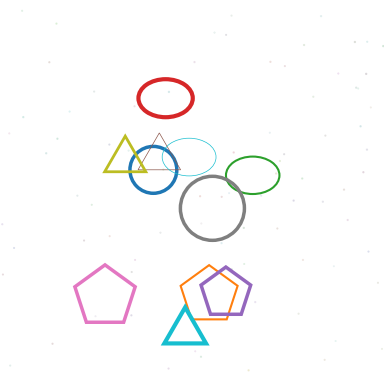[{"shape": "circle", "thickness": 2.5, "radius": 0.3, "center": [0.398, 0.559]}, {"shape": "pentagon", "thickness": 1.5, "radius": 0.39, "center": [0.543, 0.233]}, {"shape": "oval", "thickness": 1.5, "radius": 0.35, "center": [0.656, 0.545]}, {"shape": "oval", "thickness": 3, "radius": 0.35, "center": [0.43, 0.745]}, {"shape": "pentagon", "thickness": 2.5, "radius": 0.34, "center": [0.587, 0.239]}, {"shape": "triangle", "thickness": 0.5, "radius": 0.32, "center": [0.414, 0.591]}, {"shape": "pentagon", "thickness": 2.5, "radius": 0.41, "center": [0.273, 0.23]}, {"shape": "circle", "thickness": 2.5, "radius": 0.42, "center": [0.552, 0.459]}, {"shape": "triangle", "thickness": 2, "radius": 0.31, "center": [0.325, 0.585]}, {"shape": "oval", "thickness": 0.5, "radius": 0.35, "center": [0.491, 0.592]}, {"shape": "triangle", "thickness": 3, "radius": 0.31, "center": [0.481, 0.139]}]